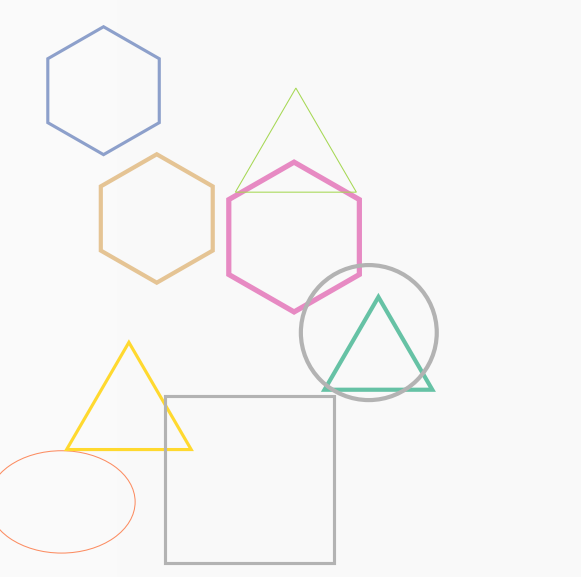[{"shape": "triangle", "thickness": 2, "radius": 0.54, "center": [0.651, 0.378]}, {"shape": "oval", "thickness": 0.5, "radius": 0.63, "center": [0.106, 0.13]}, {"shape": "hexagon", "thickness": 1.5, "radius": 0.55, "center": [0.178, 0.842]}, {"shape": "hexagon", "thickness": 2.5, "radius": 0.65, "center": [0.506, 0.589]}, {"shape": "triangle", "thickness": 0.5, "radius": 0.6, "center": [0.509, 0.726]}, {"shape": "triangle", "thickness": 1.5, "radius": 0.62, "center": [0.222, 0.283]}, {"shape": "hexagon", "thickness": 2, "radius": 0.56, "center": [0.27, 0.621]}, {"shape": "square", "thickness": 1.5, "radius": 0.72, "center": [0.429, 0.169]}, {"shape": "circle", "thickness": 2, "radius": 0.58, "center": [0.635, 0.423]}]